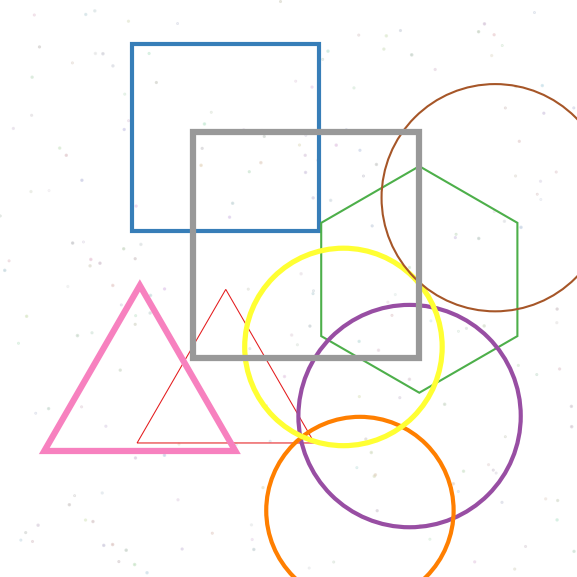[{"shape": "triangle", "thickness": 0.5, "radius": 0.89, "center": [0.391, 0.321]}, {"shape": "square", "thickness": 2, "radius": 0.81, "center": [0.39, 0.761]}, {"shape": "hexagon", "thickness": 1, "radius": 0.98, "center": [0.726, 0.515]}, {"shape": "circle", "thickness": 2, "radius": 0.96, "center": [0.709, 0.279]}, {"shape": "circle", "thickness": 2, "radius": 0.81, "center": [0.623, 0.115]}, {"shape": "circle", "thickness": 2.5, "radius": 0.85, "center": [0.595, 0.398]}, {"shape": "circle", "thickness": 1, "radius": 0.98, "center": [0.857, 0.657]}, {"shape": "triangle", "thickness": 3, "radius": 0.96, "center": [0.242, 0.314]}, {"shape": "square", "thickness": 3, "radius": 0.98, "center": [0.53, 0.575]}]